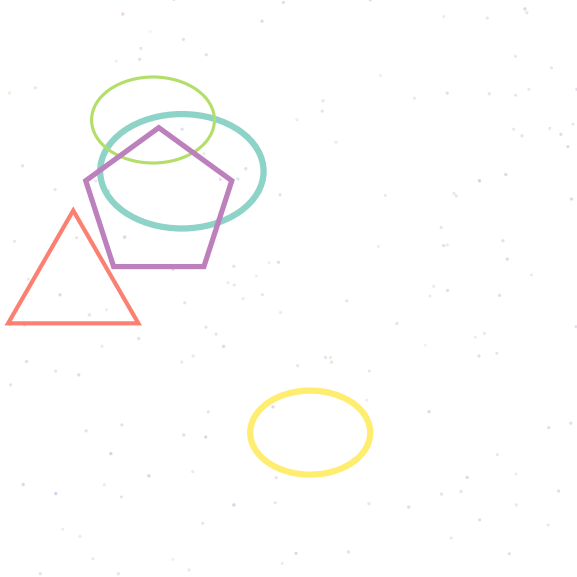[{"shape": "oval", "thickness": 3, "radius": 0.71, "center": [0.315, 0.703]}, {"shape": "triangle", "thickness": 2, "radius": 0.65, "center": [0.127, 0.504]}, {"shape": "oval", "thickness": 1.5, "radius": 0.53, "center": [0.265, 0.791]}, {"shape": "pentagon", "thickness": 2.5, "radius": 0.66, "center": [0.275, 0.645]}, {"shape": "oval", "thickness": 3, "radius": 0.52, "center": [0.537, 0.25]}]